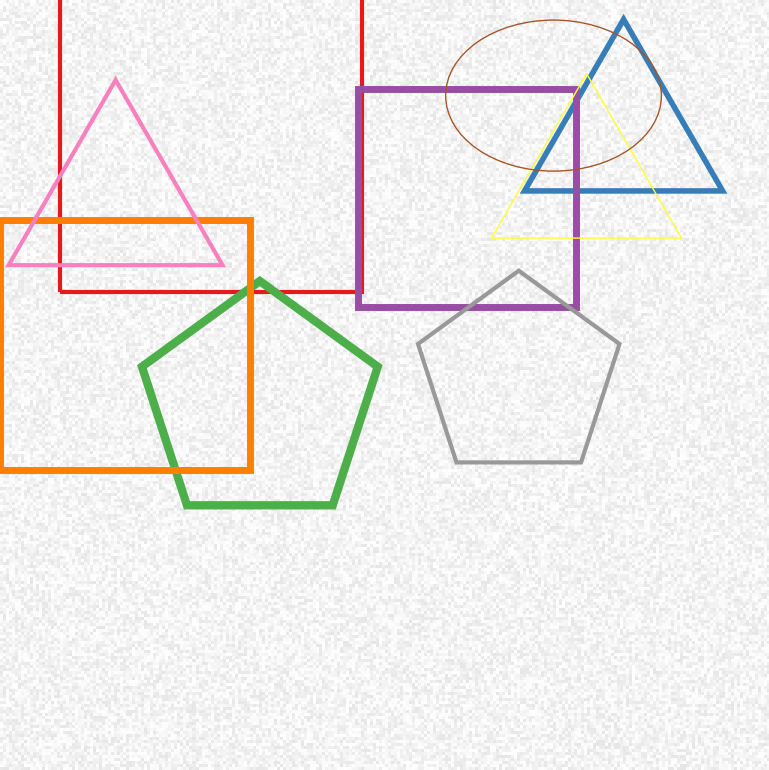[{"shape": "square", "thickness": 1.5, "radius": 0.98, "center": [0.274, 0.817]}, {"shape": "triangle", "thickness": 2, "radius": 0.74, "center": [0.81, 0.826]}, {"shape": "pentagon", "thickness": 3, "radius": 0.8, "center": [0.337, 0.474]}, {"shape": "square", "thickness": 2.5, "radius": 0.71, "center": [0.607, 0.743]}, {"shape": "square", "thickness": 2.5, "radius": 0.81, "center": [0.162, 0.552]}, {"shape": "triangle", "thickness": 0.5, "radius": 0.71, "center": [0.762, 0.762]}, {"shape": "oval", "thickness": 0.5, "radius": 0.7, "center": [0.719, 0.876]}, {"shape": "triangle", "thickness": 1.5, "radius": 0.8, "center": [0.15, 0.736]}, {"shape": "pentagon", "thickness": 1.5, "radius": 0.69, "center": [0.674, 0.511]}]